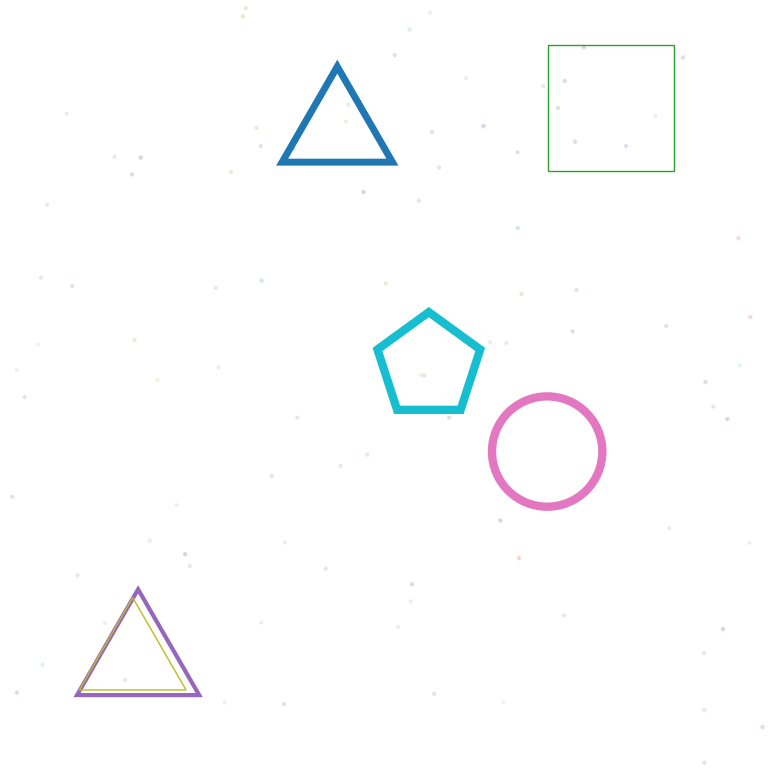[{"shape": "triangle", "thickness": 2.5, "radius": 0.41, "center": [0.438, 0.831]}, {"shape": "square", "thickness": 0.5, "radius": 0.41, "center": [0.794, 0.86]}, {"shape": "triangle", "thickness": 1.5, "radius": 0.46, "center": [0.179, 0.143]}, {"shape": "circle", "thickness": 3, "radius": 0.36, "center": [0.711, 0.414]}, {"shape": "triangle", "thickness": 0.5, "radius": 0.4, "center": [0.172, 0.144]}, {"shape": "pentagon", "thickness": 3, "radius": 0.35, "center": [0.557, 0.524]}]